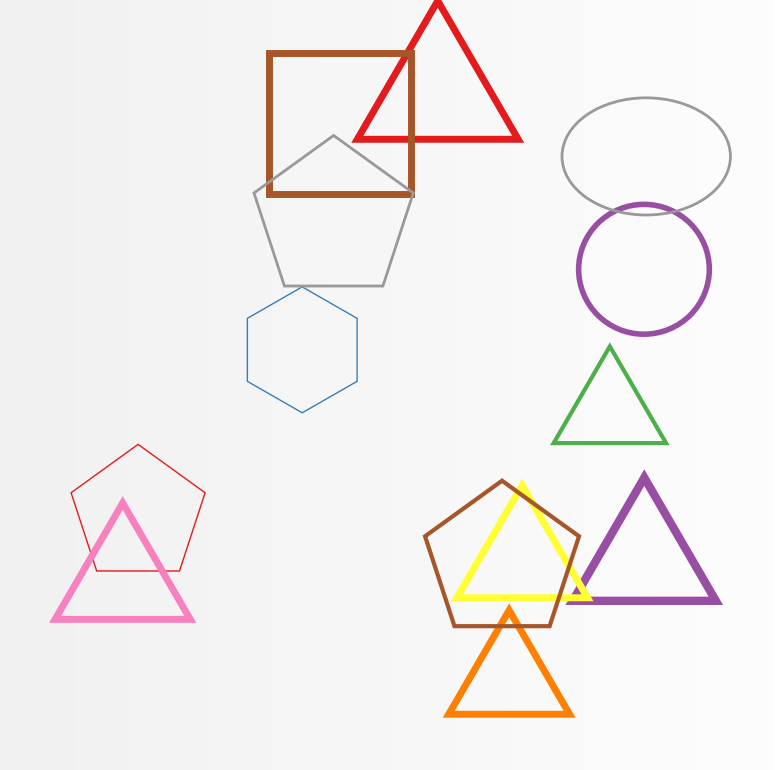[{"shape": "triangle", "thickness": 2.5, "radius": 0.6, "center": [0.565, 0.879]}, {"shape": "pentagon", "thickness": 0.5, "radius": 0.45, "center": [0.178, 0.332]}, {"shape": "hexagon", "thickness": 0.5, "radius": 0.41, "center": [0.39, 0.546]}, {"shape": "triangle", "thickness": 1.5, "radius": 0.42, "center": [0.787, 0.466]}, {"shape": "triangle", "thickness": 3, "radius": 0.53, "center": [0.831, 0.273]}, {"shape": "circle", "thickness": 2, "radius": 0.42, "center": [0.831, 0.65]}, {"shape": "triangle", "thickness": 2.5, "radius": 0.45, "center": [0.657, 0.117]}, {"shape": "triangle", "thickness": 2.5, "radius": 0.49, "center": [0.674, 0.272]}, {"shape": "pentagon", "thickness": 1.5, "radius": 0.52, "center": [0.648, 0.271]}, {"shape": "square", "thickness": 2.5, "radius": 0.46, "center": [0.438, 0.84]}, {"shape": "triangle", "thickness": 2.5, "radius": 0.5, "center": [0.158, 0.246]}, {"shape": "oval", "thickness": 1, "radius": 0.54, "center": [0.834, 0.797]}, {"shape": "pentagon", "thickness": 1, "radius": 0.54, "center": [0.431, 0.716]}]